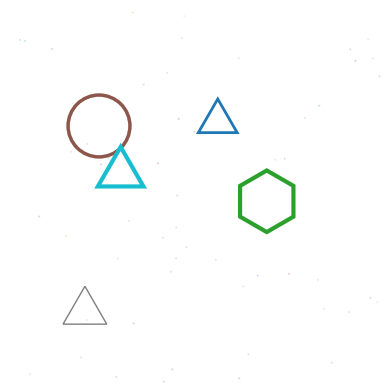[{"shape": "triangle", "thickness": 2, "radius": 0.29, "center": [0.566, 0.685]}, {"shape": "hexagon", "thickness": 3, "radius": 0.4, "center": [0.693, 0.477]}, {"shape": "circle", "thickness": 2.5, "radius": 0.4, "center": [0.257, 0.673]}, {"shape": "triangle", "thickness": 1, "radius": 0.33, "center": [0.221, 0.191]}, {"shape": "triangle", "thickness": 3, "radius": 0.34, "center": [0.313, 0.55]}]